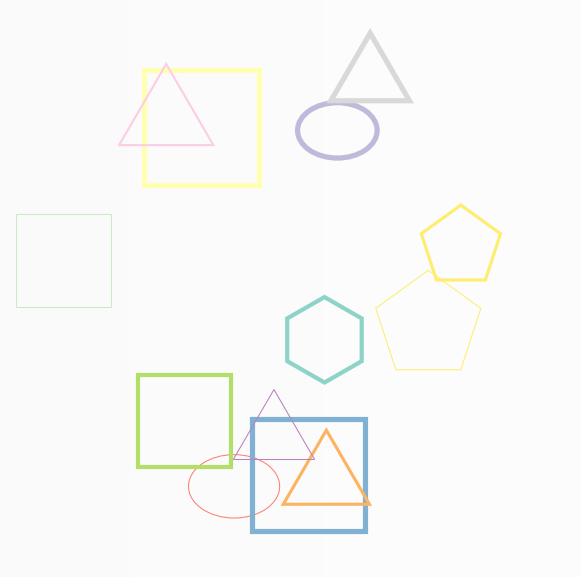[{"shape": "hexagon", "thickness": 2, "radius": 0.37, "center": [0.558, 0.411]}, {"shape": "square", "thickness": 2.5, "radius": 0.5, "center": [0.347, 0.778]}, {"shape": "oval", "thickness": 2.5, "radius": 0.34, "center": [0.58, 0.773]}, {"shape": "oval", "thickness": 0.5, "radius": 0.39, "center": [0.403, 0.157]}, {"shape": "square", "thickness": 2.5, "radius": 0.48, "center": [0.531, 0.177]}, {"shape": "triangle", "thickness": 1.5, "radius": 0.43, "center": [0.561, 0.169]}, {"shape": "square", "thickness": 2, "radius": 0.4, "center": [0.317, 0.27]}, {"shape": "triangle", "thickness": 1, "radius": 0.47, "center": [0.286, 0.795]}, {"shape": "triangle", "thickness": 2.5, "radius": 0.39, "center": [0.637, 0.864]}, {"shape": "triangle", "thickness": 0.5, "radius": 0.4, "center": [0.471, 0.244]}, {"shape": "square", "thickness": 0.5, "radius": 0.41, "center": [0.109, 0.548]}, {"shape": "pentagon", "thickness": 1.5, "radius": 0.36, "center": [0.793, 0.572]}, {"shape": "pentagon", "thickness": 0.5, "radius": 0.48, "center": [0.737, 0.436]}]